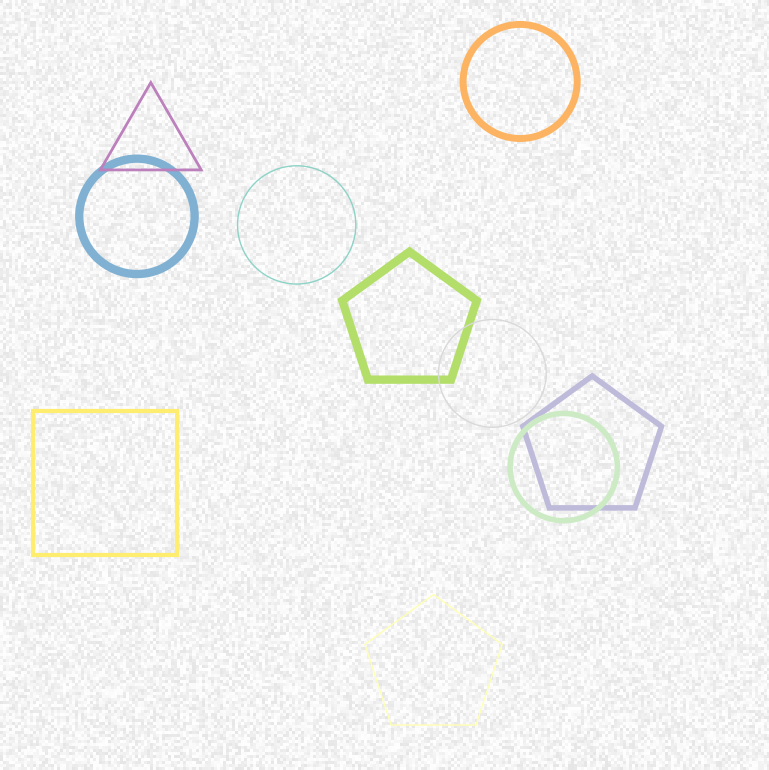[{"shape": "circle", "thickness": 0.5, "radius": 0.38, "center": [0.385, 0.708]}, {"shape": "pentagon", "thickness": 0.5, "radius": 0.47, "center": [0.563, 0.134]}, {"shape": "pentagon", "thickness": 2, "radius": 0.47, "center": [0.769, 0.417]}, {"shape": "circle", "thickness": 3, "radius": 0.37, "center": [0.178, 0.719]}, {"shape": "circle", "thickness": 2.5, "radius": 0.37, "center": [0.676, 0.894]}, {"shape": "pentagon", "thickness": 3, "radius": 0.46, "center": [0.532, 0.581]}, {"shape": "circle", "thickness": 0.5, "radius": 0.35, "center": [0.639, 0.515]}, {"shape": "triangle", "thickness": 1, "radius": 0.38, "center": [0.196, 0.817]}, {"shape": "circle", "thickness": 2, "radius": 0.35, "center": [0.732, 0.393]}, {"shape": "square", "thickness": 1.5, "radius": 0.47, "center": [0.136, 0.373]}]